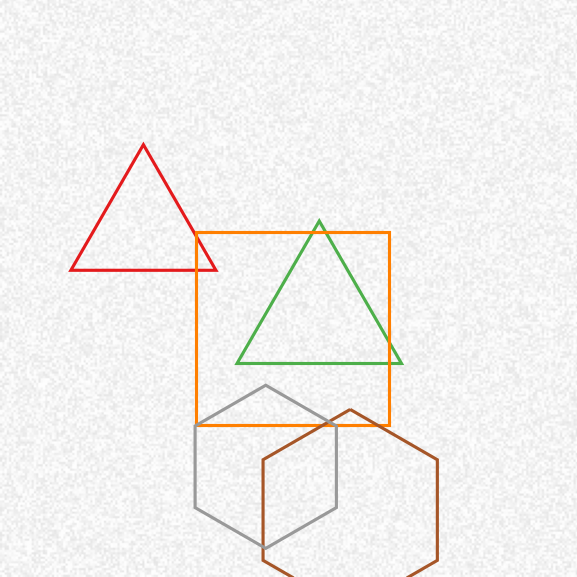[{"shape": "triangle", "thickness": 1.5, "radius": 0.72, "center": [0.248, 0.604]}, {"shape": "triangle", "thickness": 1.5, "radius": 0.82, "center": [0.553, 0.452]}, {"shape": "square", "thickness": 1.5, "radius": 0.83, "center": [0.507, 0.43]}, {"shape": "hexagon", "thickness": 1.5, "radius": 0.87, "center": [0.606, 0.116]}, {"shape": "hexagon", "thickness": 1.5, "radius": 0.71, "center": [0.46, 0.191]}]